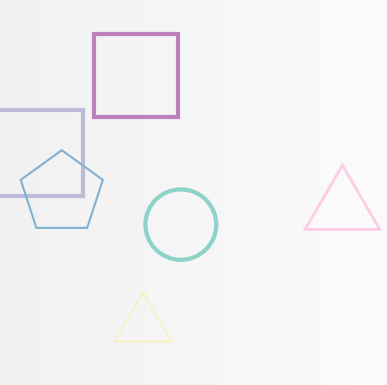[{"shape": "circle", "thickness": 3, "radius": 0.46, "center": [0.467, 0.417]}, {"shape": "square", "thickness": 3, "radius": 0.56, "center": [0.102, 0.602]}, {"shape": "pentagon", "thickness": 1.5, "radius": 0.56, "center": [0.159, 0.498]}, {"shape": "triangle", "thickness": 2, "radius": 0.56, "center": [0.884, 0.46]}, {"shape": "square", "thickness": 3, "radius": 0.54, "center": [0.351, 0.803]}, {"shape": "triangle", "thickness": 0.5, "radius": 0.42, "center": [0.369, 0.156]}]